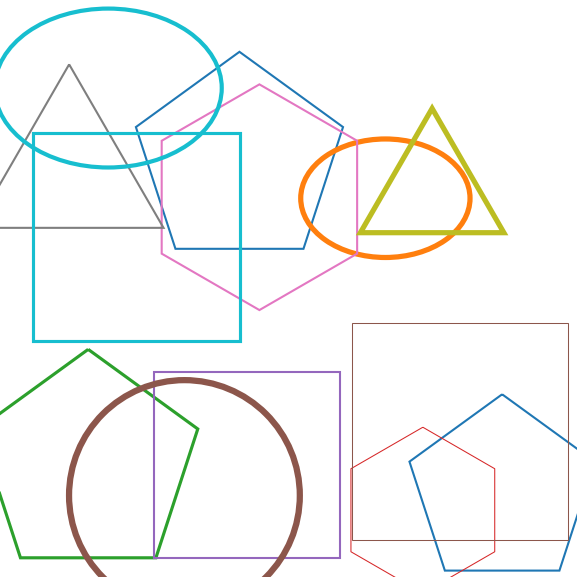[{"shape": "pentagon", "thickness": 1, "radius": 0.84, "center": [0.87, 0.148]}, {"shape": "pentagon", "thickness": 1, "radius": 0.94, "center": [0.415, 0.721]}, {"shape": "oval", "thickness": 2.5, "radius": 0.73, "center": [0.667, 0.656]}, {"shape": "pentagon", "thickness": 1.5, "radius": 1.0, "center": [0.153, 0.195]}, {"shape": "hexagon", "thickness": 0.5, "radius": 0.72, "center": [0.732, 0.116]}, {"shape": "square", "thickness": 1, "radius": 0.8, "center": [0.428, 0.194]}, {"shape": "square", "thickness": 0.5, "radius": 0.94, "center": [0.796, 0.252]}, {"shape": "circle", "thickness": 3, "radius": 1.0, "center": [0.319, 0.141]}, {"shape": "hexagon", "thickness": 1, "radius": 0.98, "center": [0.449, 0.658]}, {"shape": "triangle", "thickness": 1, "radius": 0.94, "center": [0.12, 0.699]}, {"shape": "triangle", "thickness": 2.5, "radius": 0.72, "center": [0.748, 0.668]}, {"shape": "oval", "thickness": 2, "radius": 0.98, "center": [0.187, 0.847]}, {"shape": "square", "thickness": 1.5, "radius": 0.9, "center": [0.237, 0.589]}]